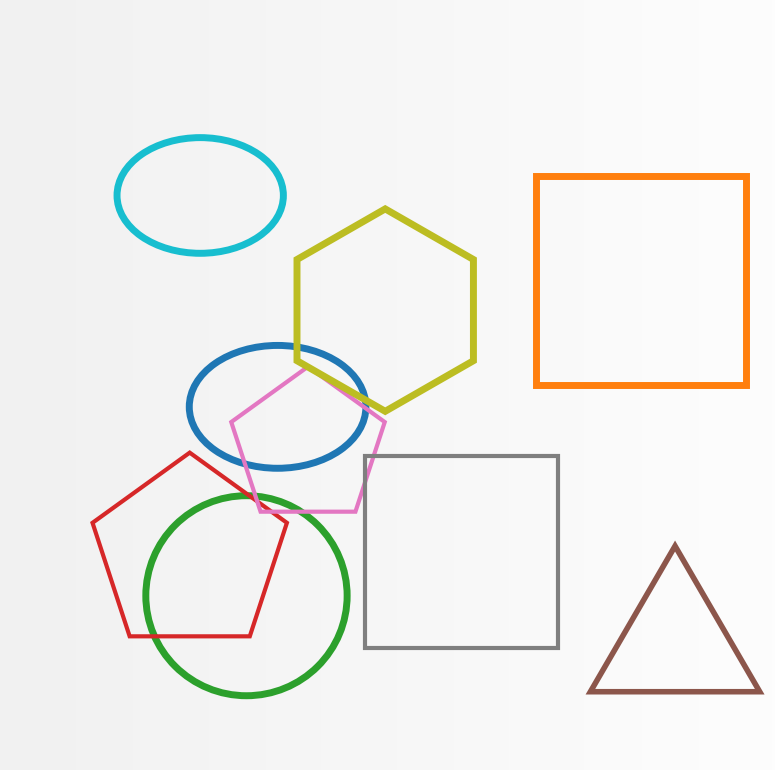[{"shape": "oval", "thickness": 2.5, "radius": 0.57, "center": [0.358, 0.472]}, {"shape": "square", "thickness": 2.5, "radius": 0.68, "center": [0.827, 0.636]}, {"shape": "circle", "thickness": 2.5, "radius": 0.65, "center": [0.318, 0.226]}, {"shape": "pentagon", "thickness": 1.5, "radius": 0.66, "center": [0.245, 0.28]}, {"shape": "triangle", "thickness": 2, "radius": 0.63, "center": [0.871, 0.165]}, {"shape": "pentagon", "thickness": 1.5, "radius": 0.52, "center": [0.397, 0.42]}, {"shape": "square", "thickness": 1.5, "radius": 0.62, "center": [0.595, 0.283]}, {"shape": "hexagon", "thickness": 2.5, "radius": 0.66, "center": [0.497, 0.597]}, {"shape": "oval", "thickness": 2.5, "radius": 0.54, "center": [0.258, 0.746]}]